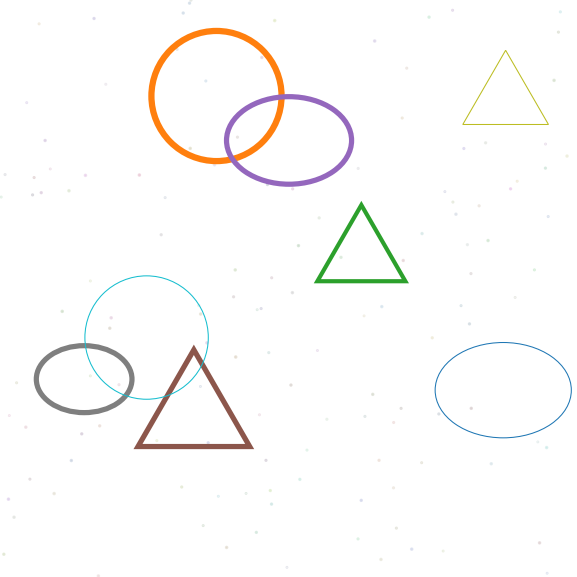[{"shape": "oval", "thickness": 0.5, "radius": 0.59, "center": [0.871, 0.324]}, {"shape": "circle", "thickness": 3, "radius": 0.56, "center": [0.375, 0.833]}, {"shape": "triangle", "thickness": 2, "radius": 0.44, "center": [0.626, 0.556]}, {"shape": "oval", "thickness": 2.5, "radius": 0.54, "center": [0.501, 0.756]}, {"shape": "triangle", "thickness": 2.5, "radius": 0.56, "center": [0.336, 0.282]}, {"shape": "oval", "thickness": 2.5, "radius": 0.41, "center": [0.146, 0.343]}, {"shape": "triangle", "thickness": 0.5, "radius": 0.43, "center": [0.876, 0.826]}, {"shape": "circle", "thickness": 0.5, "radius": 0.53, "center": [0.254, 0.415]}]